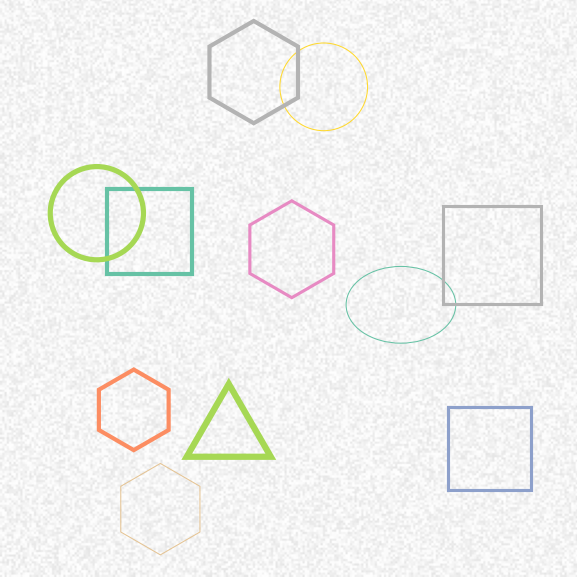[{"shape": "square", "thickness": 2, "radius": 0.37, "center": [0.259, 0.598]}, {"shape": "oval", "thickness": 0.5, "radius": 0.47, "center": [0.694, 0.471]}, {"shape": "hexagon", "thickness": 2, "radius": 0.35, "center": [0.232, 0.289]}, {"shape": "square", "thickness": 1.5, "radius": 0.36, "center": [0.848, 0.223]}, {"shape": "hexagon", "thickness": 1.5, "radius": 0.42, "center": [0.505, 0.568]}, {"shape": "circle", "thickness": 2.5, "radius": 0.4, "center": [0.168, 0.63]}, {"shape": "triangle", "thickness": 3, "radius": 0.42, "center": [0.396, 0.25]}, {"shape": "circle", "thickness": 0.5, "radius": 0.38, "center": [0.561, 0.849]}, {"shape": "hexagon", "thickness": 0.5, "radius": 0.4, "center": [0.278, 0.117]}, {"shape": "hexagon", "thickness": 2, "radius": 0.44, "center": [0.439, 0.874]}, {"shape": "square", "thickness": 1.5, "radius": 0.42, "center": [0.852, 0.558]}]